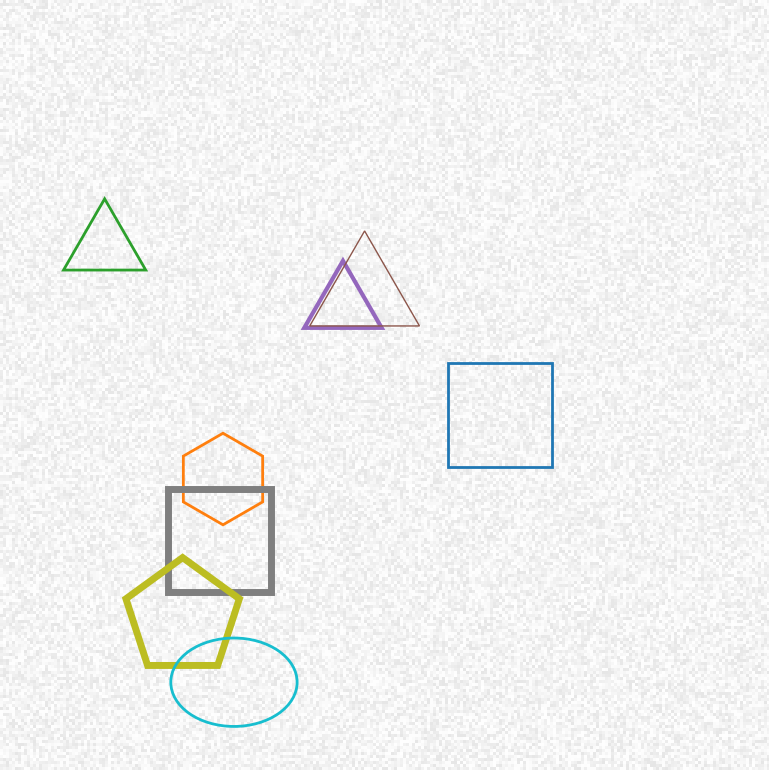[{"shape": "square", "thickness": 1, "radius": 0.34, "center": [0.649, 0.461]}, {"shape": "hexagon", "thickness": 1, "radius": 0.3, "center": [0.29, 0.378]}, {"shape": "triangle", "thickness": 1, "radius": 0.31, "center": [0.136, 0.68]}, {"shape": "triangle", "thickness": 1.5, "radius": 0.29, "center": [0.445, 0.603]}, {"shape": "triangle", "thickness": 0.5, "radius": 0.41, "center": [0.474, 0.618]}, {"shape": "square", "thickness": 2.5, "radius": 0.33, "center": [0.285, 0.298]}, {"shape": "pentagon", "thickness": 2.5, "radius": 0.39, "center": [0.237, 0.198]}, {"shape": "oval", "thickness": 1, "radius": 0.41, "center": [0.304, 0.114]}]